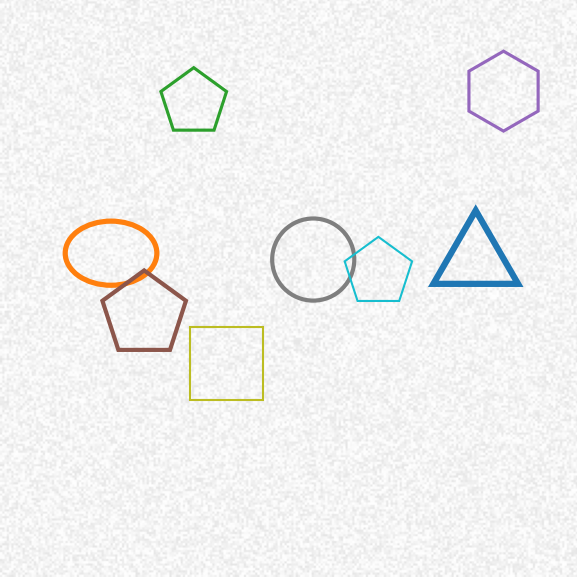[{"shape": "triangle", "thickness": 3, "radius": 0.42, "center": [0.824, 0.55]}, {"shape": "oval", "thickness": 2.5, "radius": 0.4, "center": [0.192, 0.561]}, {"shape": "pentagon", "thickness": 1.5, "radius": 0.3, "center": [0.335, 0.822]}, {"shape": "hexagon", "thickness": 1.5, "radius": 0.35, "center": [0.872, 0.841]}, {"shape": "pentagon", "thickness": 2, "radius": 0.38, "center": [0.25, 0.455]}, {"shape": "circle", "thickness": 2, "radius": 0.36, "center": [0.542, 0.55]}, {"shape": "square", "thickness": 1, "radius": 0.32, "center": [0.392, 0.369]}, {"shape": "pentagon", "thickness": 1, "radius": 0.31, "center": [0.655, 0.528]}]